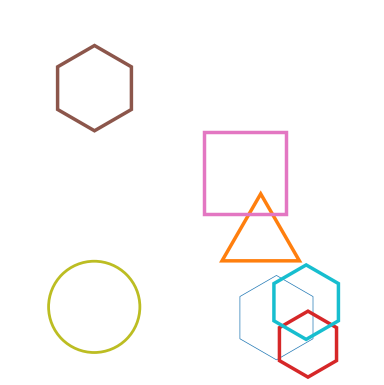[{"shape": "hexagon", "thickness": 0.5, "radius": 0.55, "center": [0.718, 0.175]}, {"shape": "triangle", "thickness": 2.5, "radius": 0.58, "center": [0.677, 0.381]}, {"shape": "hexagon", "thickness": 2.5, "radius": 0.43, "center": [0.8, 0.106]}, {"shape": "hexagon", "thickness": 2.5, "radius": 0.55, "center": [0.245, 0.771]}, {"shape": "square", "thickness": 2.5, "radius": 0.53, "center": [0.637, 0.551]}, {"shape": "circle", "thickness": 2, "radius": 0.59, "center": [0.245, 0.203]}, {"shape": "hexagon", "thickness": 2.5, "radius": 0.48, "center": [0.795, 0.215]}]